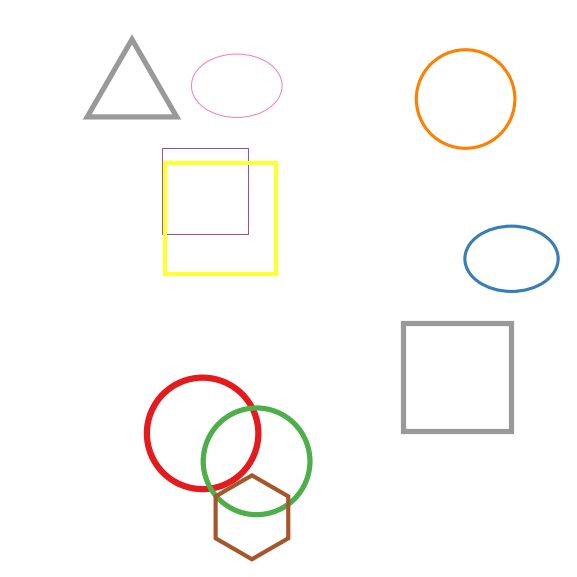[{"shape": "circle", "thickness": 3, "radius": 0.48, "center": [0.351, 0.249]}, {"shape": "oval", "thickness": 1.5, "radius": 0.4, "center": [0.886, 0.551]}, {"shape": "circle", "thickness": 2.5, "radius": 0.46, "center": [0.444, 0.2]}, {"shape": "square", "thickness": 0.5, "radius": 0.37, "center": [0.355, 0.669]}, {"shape": "circle", "thickness": 1.5, "radius": 0.43, "center": [0.806, 0.828]}, {"shape": "square", "thickness": 2, "radius": 0.48, "center": [0.382, 0.62]}, {"shape": "hexagon", "thickness": 2, "radius": 0.36, "center": [0.436, 0.103]}, {"shape": "oval", "thickness": 0.5, "radius": 0.39, "center": [0.41, 0.851]}, {"shape": "square", "thickness": 2.5, "radius": 0.47, "center": [0.792, 0.347]}, {"shape": "triangle", "thickness": 2.5, "radius": 0.45, "center": [0.229, 0.841]}]